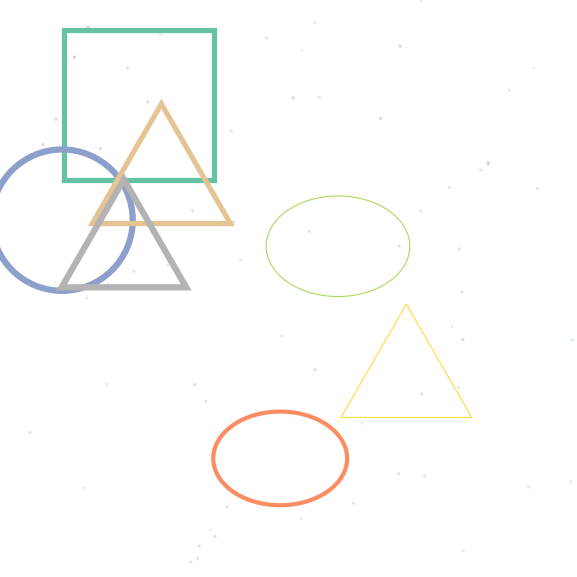[{"shape": "square", "thickness": 2.5, "radius": 0.65, "center": [0.24, 0.817]}, {"shape": "oval", "thickness": 2, "radius": 0.58, "center": [0.485, 0.205]}, {"shape": "circle", "thickness": 3, "radius": 0.61, "center": [0.107, 0.618]}, {"shape": "oval", "thickness": 0.5, "radius": 0.62, "center": [0.585, 0.573]}, {"shape": "triangle", "thickness": 0.5, "radius": 0.65, "center": [0.704, 0.342]}, {"shape": "triangle", "thickness": 2.5, "radius": 0.69, "center": [0.279, 0.681]}, {"shape": "triangle", "thickness": 3, "radius": 0.62, "center": [0.215, 0.564]}]